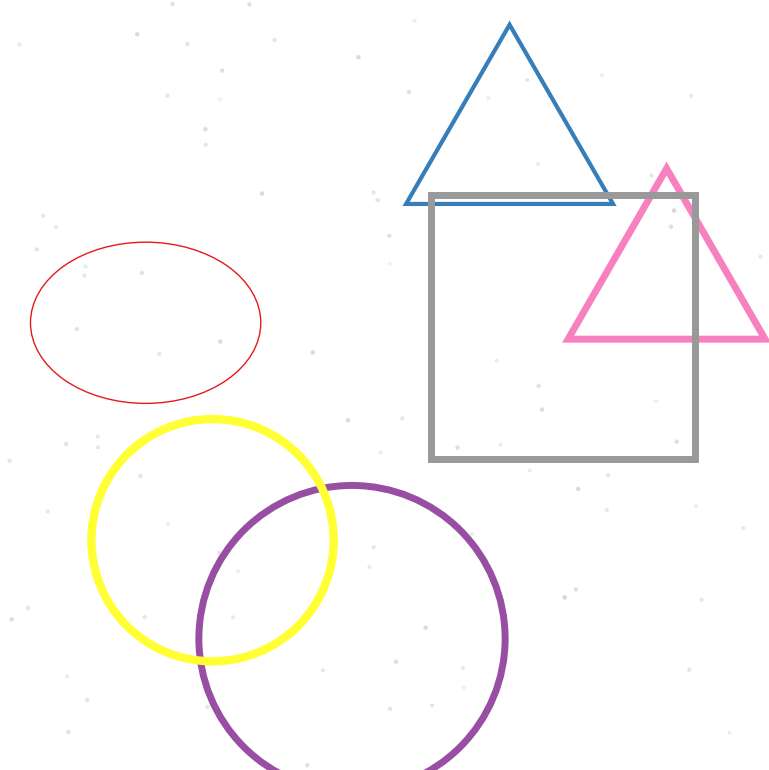[{"shape": "oval", "thickness": 0.5, "radius": 0.75, "center": [0.189, 0.581]}, {"shape": "triangle", "thickness": 1.5, "radius": 0.78, "center": [0.662, 0.813]}, {"shape": "circle", "thickness": 2.5, "radius": 0.99, "center": [0.457, 0.171]}, {"shape": "circle", "thickness": 3, "radius": 0.79, "center": [0.276, 0.298]}, {"shape": "triangle", "thickness": 2.5, "radius": 0.74, "center": [0.866, 0.633]}, {"shape": "square", "thickness": 2.5, "radius": 0.86, "center": [0.732, 0.575]}]